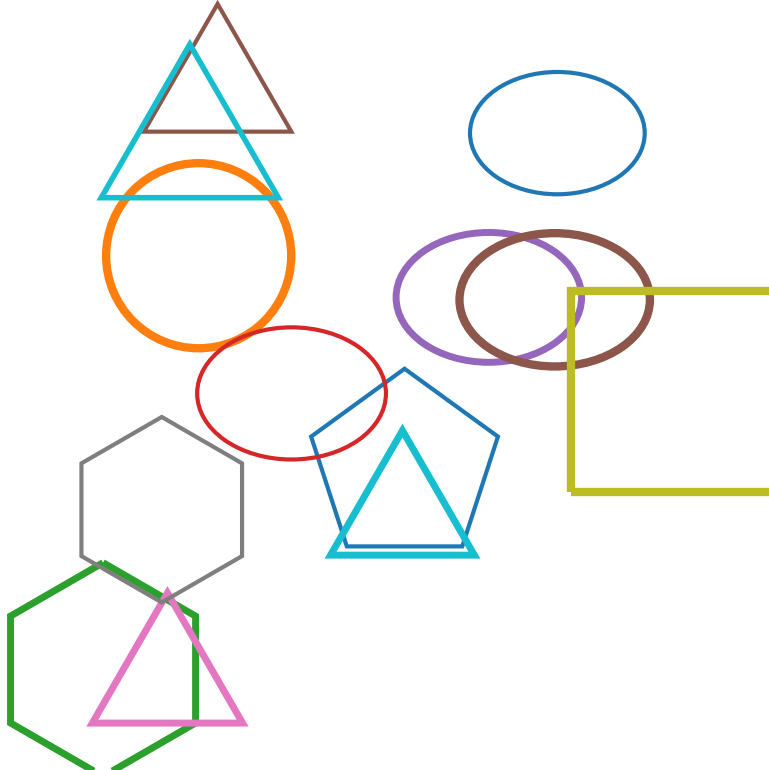[{"shape": "pentagon", "thickness": 1.5, "radius": 0.64, "center": [0.525, 0.394]}, {"shape": "oval", "thickness": 1.5, "radius": 0.57, "center": [0.724, 0.827]}, {"shape": "circle", "thickness": 3, "radius": 0.6, "center": [0.258, 0.668]}, {"shape": "hexagon", "thickness": 2.5, "radius": 0.69, "center": [0.134, 0.13]}, {"shape": "oval", "thickness": 1.5, "radius": 0.61, "center": [0.379, 0.489]}, {"shape": "oval", "thickness": 2.5, "radius": 0.6, "center": [0.635, 0.614]}, {"shape": "triangle", "thickness": 1.5, "radius": 0.55, "center": [0.283, 0.884]}, {"shape": "oval", "thickness": 3, "radius": 0.62, "center": [0.72, 0.611]}, {"shape": "triangle", "thickness": 2.5, "radius": 0.56, "center": [0.217, 0.117]}, {"shape": "hexagon", "thickness": 1.5, "radius": 0.6, "center": [0.21, 0.338]}, {"shape": "square", "thickness": 3, "radius": 0.65, "center": [0.872, 0.492]}, {"shape": "triangle", "thickness": 2, "radius": 0.66, "center": [0.247, 0.81]}, {"shape": "triangle", "thickness": 2.5, "radius": 0.54, "center": [0.523, 0.333]}]